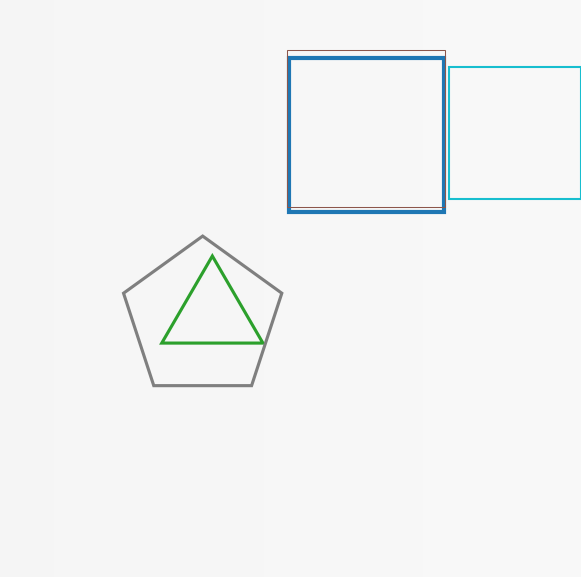[{"shape": "square", "thickness": 2, "radius": 0.67, "center": [0.631, 0.766]}, {"shape": "triangle", "thickness": 1.5, "radius": 0.5, "center": [0.365, 0.455]}, {"shape": "square", "thickness": 0.5, "radius": 0.68, "center": [0.63, 0.776]}, {"shape": "pentagon", "thickness": 1.5, "radius": 0.72, "center": [0.349, 0.447]}, {"shape": "square", "thickness": 1, "radius": 0.57, "center": [0.886, 0.769]}]